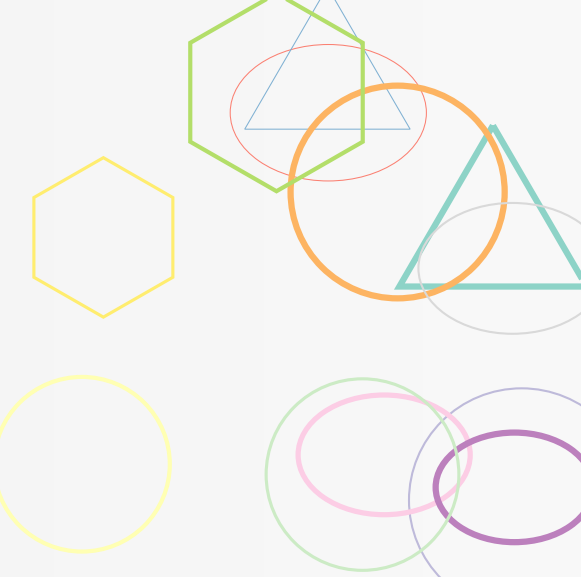[{"shape": "triangle", "thickness": 3, "radius": 0.93, "center": [0.848, 0.596]}, {"shape": "circle", "thickness": 2, "radius": 0.76, "center": [0.141, 0.195]}, {"shape": "circle", "thickness": 1, "radius": 0.97, "center": [0.897, 0.133]}, {"shape": "oval", "thickness": 0.5, "radius": 0.84, "center": [0.565, 0.804]}, {"shape": "triangle", "thickness": 0.5, "radius": 0.82, "center": [0.563, 0.858]}, {"shape": "circle", "thickness": 3, "radius": 0.92, "center": [0.684, 0.667]}, {"shape": "hexagon", "thickness": 2, "radius": 0.86, "center": [0.476, 0.839]}, {"shape": "oval", "thickness": 2.5, "radius": 0.74, "center": [0.661, 0.211]}, {"shape": "oval", "thickness": 1, "radius": 0.81, "center": [0.882, 0.534]}, {"shape": "oval", "thickness": 3, "radius": 0.68, "center": [0.885, 0.155]}, {"shape": "circle", "thickness": 1.5, "radius": 0.83, "center": [0.624, 0.177]}, {"shape": "hexagon", "thickness": 1.5, "radius": 0.69, "center": [0.178, 0.588]}]